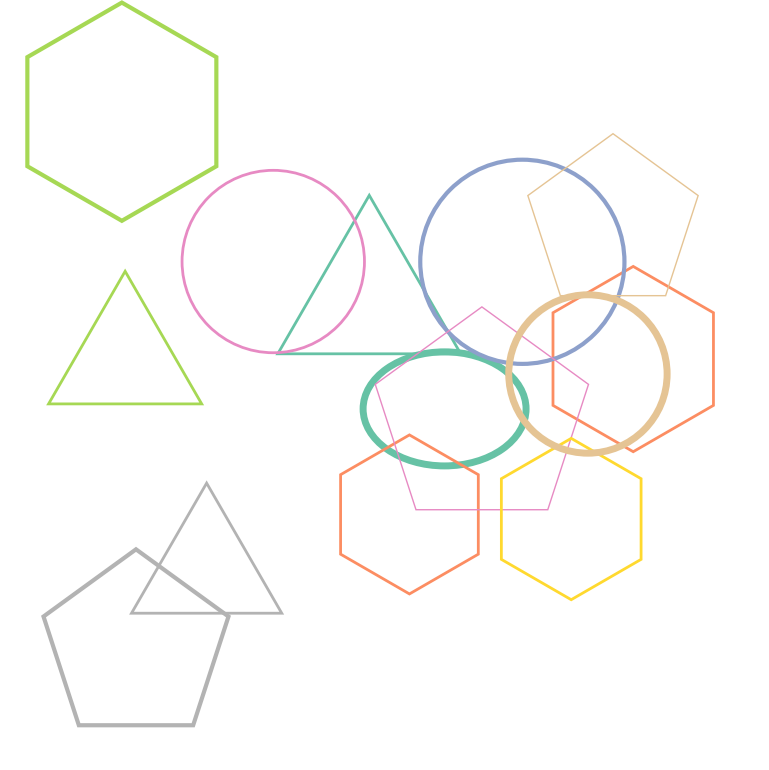[{"shape": "triangle", "thickness": 1, "radius": 0.69, "center": [0.48, 0.609]}, {"shape": "oval", "thickness": 2.5, "radius": 0.53, "center": [0.577, 0.469]}, {"shape": "hexagon", "thickness": 1, "radius": 0.52, "center": [0.532, 0.332]}, {"shape": "hexagon", "thickness": 1, "radius": 0.6, "center": [0.822, 0.534]}, {"shape": "circle", "thickness": 1.5, "radius": 0.66, "center": [0.678, 0.66]}, {"shape": "circle", "thickness": 1, "radius": 0.59, "center": [0.355, 0.66]}, {"shape": "pentagon", "thickness": 0.5, "radius": 0.73, "center": [0.626, 0.456]}, {"shape": "hexagon", "thickness": 1.5, "radius": 0.71, "center": [0.158, 0.855]}, {"shape": "triangle", "thickness": 1, "radius": 0.57, "center": [0.163, 0.533]}, {"shape": "hexagon", "thickness": 1, "radius": 0.52, "center": [0.742, 0.326]}, {"shape": "circle", "thickness": 2.5, "radius": 0.51, "center": [0.764, 0.514]}, {"shape": "pentagon", "thickness": 0.5, "radius": 0.58, "center": [0.796, 0.71]}, {"shape": "pentagon", "thickness": 1.5, "radius": 0.63, "center": [0.177, 0.16]}, {"shape": "triangle", "thickness": 1, "radius": 0.56, "center": [0.268, 0.26]}]